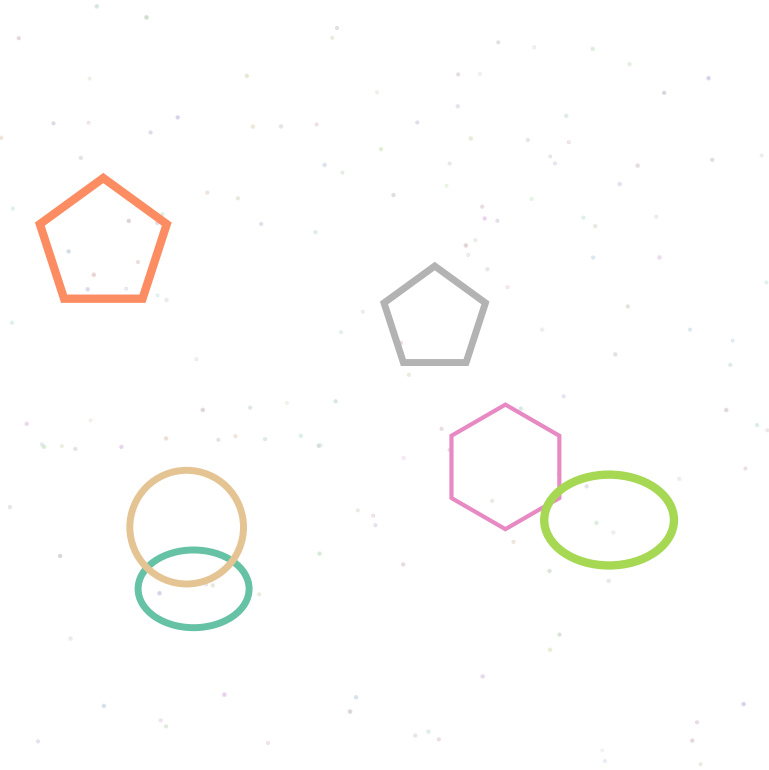[{"shape": "oval", "thickness": 2.5, "radius": 0.36, "center": [0.251, 0.235]}, {"shape": "pentagon", "thickness": 3, "radius": 0.43, "center": [0.134, 0.682]}, {"shape": "hexagon", "thickness": 1.5, "radius": 0.4, "center": [0.656, 0.394]}, {"shape": "oval", "thickness": 3, "radius": 0.42, "center": [0.791, 0.325]}, {"shape": "circle", "thickness": 2.5, "radius": 0.37, "center": [0.242, 0.315]}, {"shape": "pentagon", "thickness": 2.5, "radius": 0.35, "center": [0.565, 0.585]}]